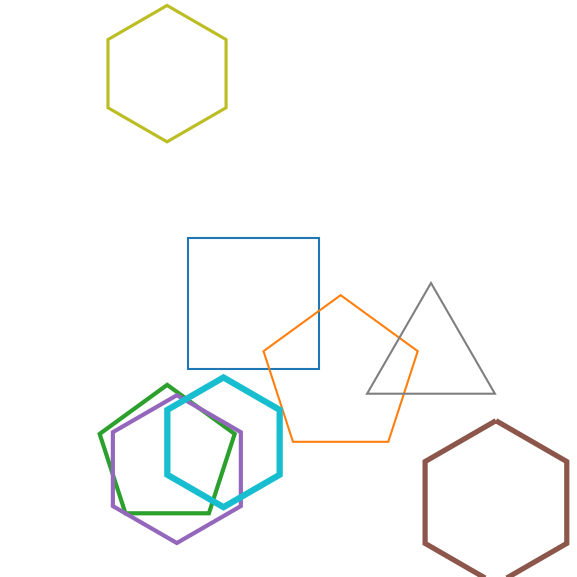[{"shape": "square", "thickness": 1, "radius": 0.57, "center": [0.439, 0.474]}, {"shape": "pentagon", "thickness": 1, "radius": 0.7, "center": [0.59, 0.348]}, {"shape": "pentagon", "thickness": 2, "radius": 0.61, "center": [0.289, 0.21]}, {"shape": "hexagon", "thickness": 2, "radius": 0.64, "center": [0.306, 0.187]}, {"shape": "hexagon", "thickness": 2.5, "radius": 0.71, "center": [0.859, 0.129]}, {"shape": "triangle", "thickness": 1, "radius": 0.64, "center": [0.746, 0.381]}, {"shape": "hexagon", "thickness": 1.5, "radius": 0.59, "center": [0.289, 0.872]}, {"shape": "hexagon", "thickness": 3, "radius": 0.56, "center": [0.387, 0.233]}]